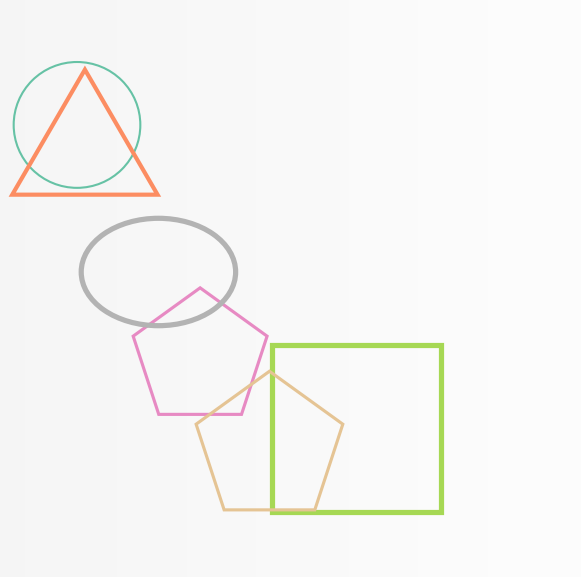[{"shape": "circle", "thickness": 1, "radius": 0.54, "center": [0.132, 0.783]}, {"shape": "triangle", "thickness": 2, "radius": 0.72, "center": [0.146, 0.734]}, {"shape": "pentagon", "thickness": 1.5, "radius": 0.61, "center": [0.344, 0.38]}, {"shape": "square", "thickness": 2.5, "radius": 0.72, "center": [0.613, 0.257]}, {"shape": "pentagon", "thickness": 1.5, "radius": 0.66, "center": [0.464, 0.224]}, {"shape": "oval", "thickness": 2.5, "radius": 0.66, "center": [0.273, 0.528]}]